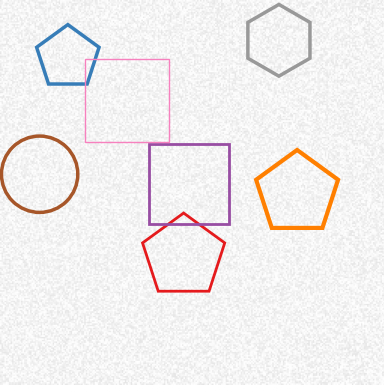[{"shape": "pentagon", "thickness": 2, "radius": 0.56, "center": [0.477, 0.334]}, {"shape": "pentagon", "thickness": 2.5, "radius": 0.43, "center": [0.176, 0.851]}, {"shape": "square", "thickness": 2, "radius": 0.52, "center": [0.491, 0.523]}, {"shape": "pentagon", "thickness": 3, "radius": 0.56, "center": [0.772, 0.499]}, {"shape": "circle", "thickness": 2.5, "radius": 0.5, "center": [0.103, 0.547]}, {"shape": "square", "thickness": 1, "radius": 0.54, "center": [0.33, 0.739]}, {"shape": "hexagon", "thickness": 2.5, "radius": 0.47, "center": [0.724, 0.895]}]